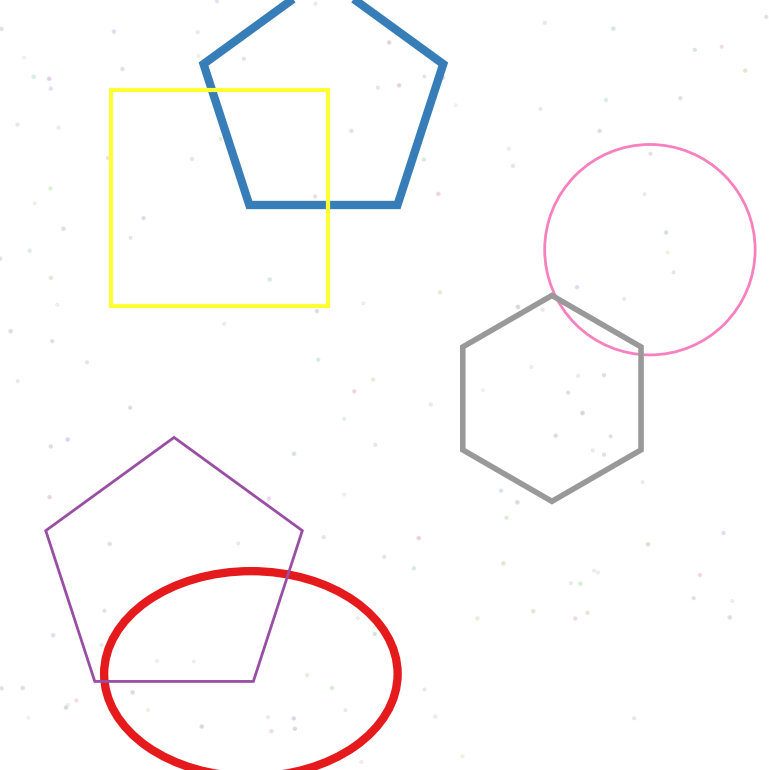[{"shape": "oval", "thickness": 3, "radius": 0.95, "center": [0.326, 0.125]}, {"shape": "pentagon", "thickness": 3, "radius": 0.82, "center": [0.42, 0.866]}, {"shape": "pentagon", "thickness": 1, "radius": 0.88, "center": [0.226, 0.257]}, {"shape": "square", "thickness": 1.5, "radius": 0.7, "center": [0.285, 0.743]}, {"shape": "circle", "thickness": 1, "radius": 0.68, "center": [0.844, 0.676]}, {"shape": "hexagon", "thickness": 2, "radius": 0.67, "center": [0.717, 0.483]}]